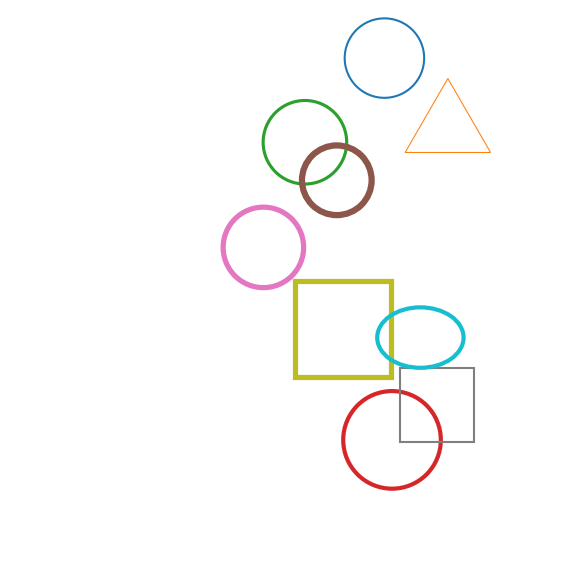[{"shape": "circle", "thickness": 1, "radius": 0.34, "center": [0.666, 0.899]}, {"shape": "triangle", "thickness": 0.5, "radius": 0.43, "center": [0.775, 0.778]}, {"shape": "circle", "thickness": 1.5, "radius": 0.36, "center": [0.528, 0.753]}, {"shape": "circle", "thickness": 2, "radius": 0.42, "center": [0.679, 0.237]}, {"shape": "circle", "thickness": 3, "radius": 0.3, "center": [0.583, 0.687]}, {"shape": "circle", "thickness": 2.5, "radius": 0.35, "center": [0.456, 0.571]}, {"shape": "square", "thickness": 1, "radius": 0.32, "center": [0.756, 0.297]}, {"shape": "square", "thickness": 2.5, "radius": 0.42, "center": [0.594, 0.43]}, {"shape": "oval", "thickness": 2, "radius": 0.37, "center": [0.728, 0.415]}]